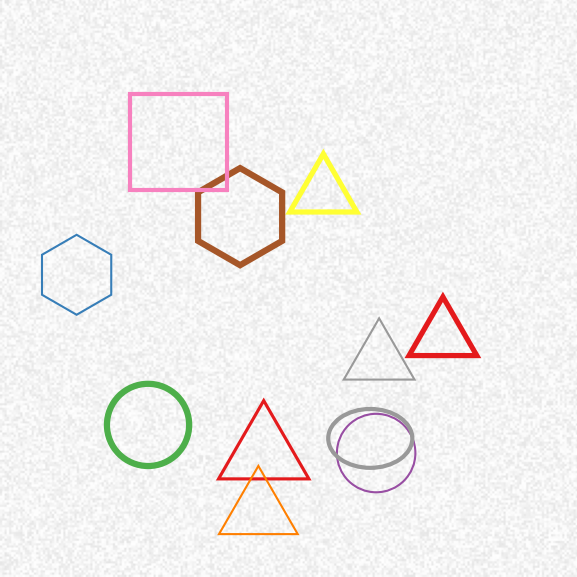[{"shape": "triangle", "thickness": 2.5, "radius": 0.34, "center": [0.767, 0.417]}, {"shape": "triangle", "thickness": 1.5, "radius": 0.45, "center": [0.457, 0.215]}, {"shape": "hexagon", "thickness": 1, "radius": 0.35, "center": [0.133, 0.523]}, {"shape": "circle", "thickness": 3, "radius": 0.36, "center": [0.256, 0.263]}, {"shape": "circle", "thickness": 1, "radius": 0.34, "center": [0.651, 0.215]}, {"shape": "triangle", "thickness": 1, "radius": 0.39, "center": [0.447, 0.114]}, {"shape": "triangle", "thickness": 2.5, "radius": 0.34, "center": [0.56, 0.666]}, {"shape": "hexagon", "thickness": 3, "radius": 0.42, "center": [0.416, 0.624]}, {"shape": "square", "thickness": 2, "radius": 0.42, "center": [0.31, 0.753]}, {"shape": "oval", "thickness": 2, "radius": 0.36, "center": [0.641, 0.24]}, {"shape": "triangle", "thickness": 1, "radius": 0.35, "center": [0.656, 0.377]}]